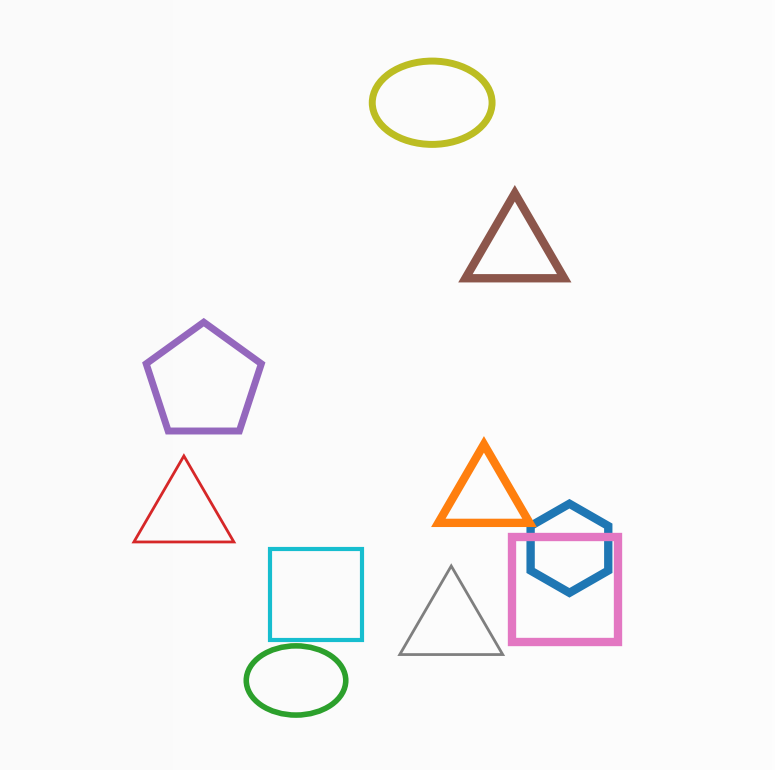[{"shape": "hexagon", "thickness": 3, "radius": 0.29, "center": [0.735, 0.288]}, {"shape": "triangle", "thickness": 3, "radius": 0.34, "center": [0.624, 0.355]}, {"shape": "oval", "thickness": 2, "radius": 0.32, "center": [0.382, 0.116]}, {"shape": "triangle", "thickness": 1, "radius": 0.37, "center": [0.237, 0.333]}, {"shape": "pentagon", "thickness": 2.5, "radius": 0.39, "center": [0.263, 0.503]}, {"shape": "triangle", "thickness": 3, "radius": 0.37, "center": [0.664, 0.675]}, {"shape": "square", "thickness": 3, "radius": 0.34, "center": [0.729, 0.234]}, {"shape": "triangle", "thickness": 1, "radius": 0.38, "center": [0.582, 0.188]}, {"shape": "oval", "thickness": 2.5, "radius": 0.39, "center": [0.558, 0.867]}, {"shape": "square", "thickness": 1.5, "radius": 0.3, "center": [0.408, 0.228]}]